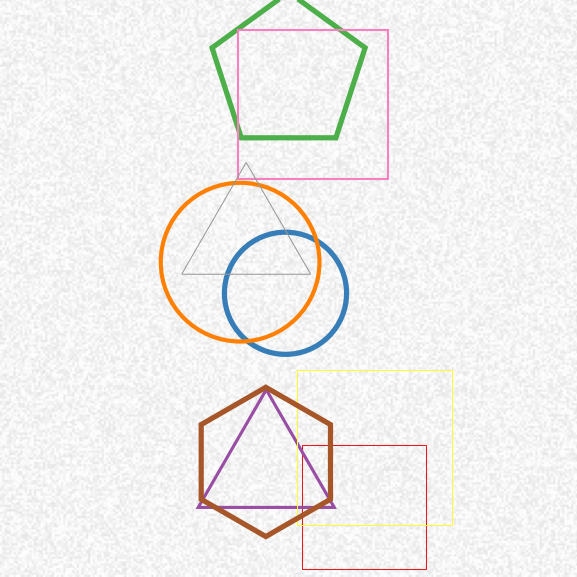[{"shape": "square", "thickness": 0.5, "radius": 0.54, "center": [0.63, 0.121]}, {"shape": "circle", "thickness": 2.5, "radius": 0.53, "center": [0.494, 0.491]}, {"shape": "pentagon", "thickness": 2.5, "radius": 0.7, "center": [0.5, 0.873]}, {"shape": "triangle", "thickness": 1.5, "radius": 0.68, "center": [0.461, 0.188]}, {"shape": "circle", "thickness": 2, "radius": 0.69, "center": [0.416, 0.545]}, {"shape": "square", "thickness": 0.5, "radius": 0.67, "center": [0.648, 0.224]}, {"shape": "hexagon", "thickness": 2.5, "radius": 0.65, "center": [0.46, 0.199]}, {"shape": "square", "thickness": 1, "radius": 0.65, "center": [0.542, 0.818]}, {"shape": "triangle", "thickness": 0.5, "radius": 0.65, "center": [0.426, 0.589]}]